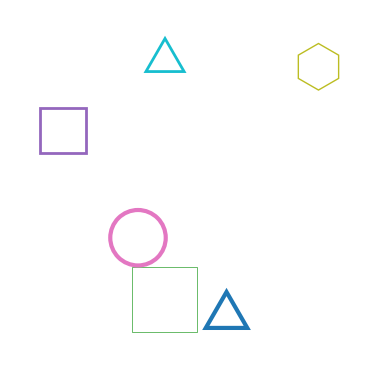[{"shape": "triangle", "thickness": 3, "radius": 0.31, "center": [0.588, 0.179]}, {"shape": "square", "thickness": 0.5, "radius": 0.42, "center": [0.428, 0.223]}, {"shape": "square", "thickness": 2, "radius": 0.3, "center": [0.164, 0.661]}, {"shape": "circle", "thickness": 3, "radius": 0.36, "center": [0.358, 0.383]}, {"shape": "hexagon", "thickness": 1, "radius": 0.3, "center": [0.827, 0.827]}, {"shape": "triangle", "thickness": 2, "radius": 0.29, "center": [0.429, 0.843]}]